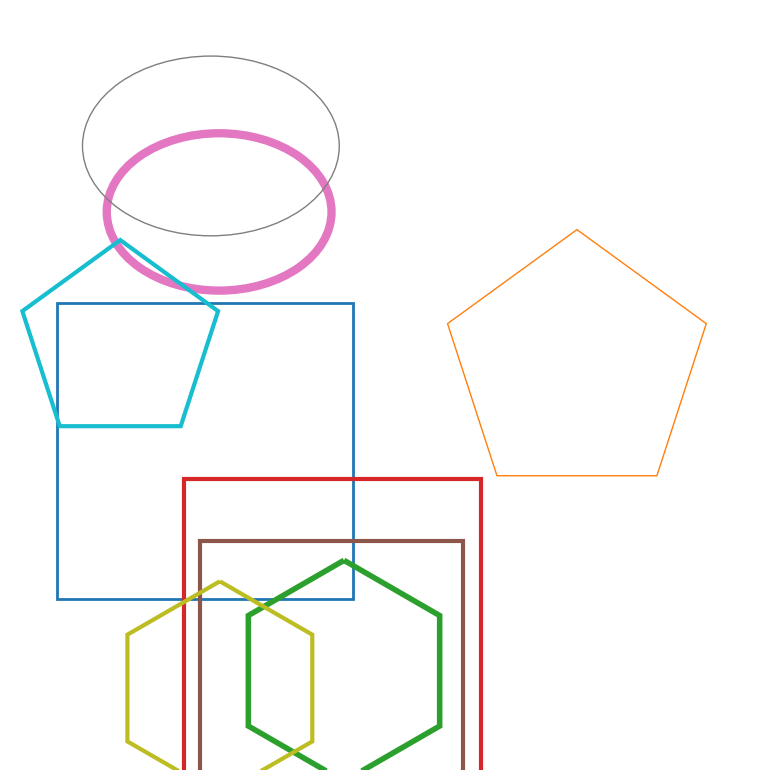[{"shape": "square", "thickness": 1, "radius": 0.96, "center": [0.266, 0.414]}, {"shape": "pentagon", "thickness": 0.5, "radius": 0.88, "center": [0.749, 0.525]}, {"shape": "hexagon", "thickness": 2, "radius": 0.72, "center": [0.447, 0.129]}, {"shape": "square", "thickness": 1.5, "radius": 0.96, "center": [0.432, 0.186]}, {"shape": "square", "thickness": 1.5, "radius": 0.85, "center": [0.431, 0.126]}, {"shape": "oval", "thickness": 3, "radius": 0.73, "center": [0.285, 0.725]}, {"shape": "oval", "thickness": 0.5, "radius": 0.83, "center": [0.274, 0.81]}, {"shape": "hexagon", "thickness": 1.5, "radius": 0.69, "center": [0.286, 0.106]}, {"shape": "pentagon", "thickness": 1.5, "radius": 0.67, "center": [0.156, 0.555]}]